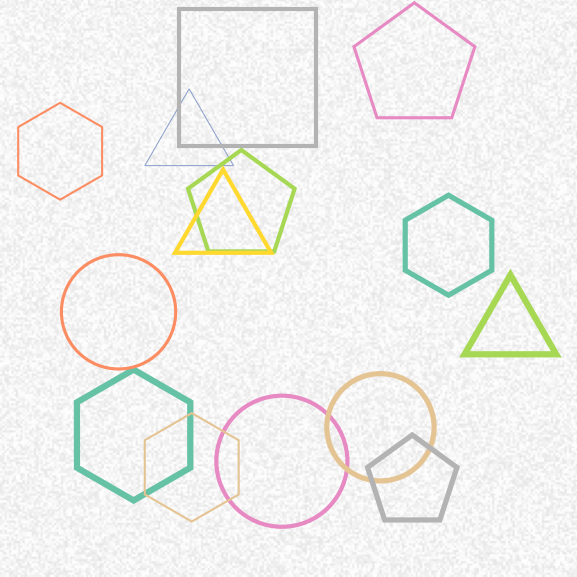[{"shape": "hexagon", "thickness": 2.5, "radius": 0.43, "center": [0.777, 0.574]}, {"shape": "hexagon", "thickness": 3, "radius": 0.57, "center": [0.231, 0.246]}, {"shape": "circle", "thickness": 1.5, "radius": 0.49, "center": [0.205, 0.459]}, {"shape": "hexagon", "thickness": 1, "radius": 0.42, "center": [0.104, 0.737]}, {"shape": "triangle", "thickness": 0.5, "radius": 0.44, "center": [0.328, 0.757]}, {"shape": "pentagon", "thickness": 1.5, "radius": 0.55, "center": [0.718, 0.884]}, {"shape": "circle", "thickness": 2, "radius": 0.57, "center": [0.488, 0.2]}, {"shape": "triangle", "thickness": 3, "radius": 0.46, "center": [0.884, 0.431]}, {"shape": "pentagon", "thickness": 2, "radius": 0.49, "center": [0.418, 0.642]}, {"shape": "triangle", "thickness": 2, "radius": 0.48, "center": [0.386, 0.609]}, {"shape": "hexagon", "thickness": 1, "radius": 0.47, "center": [0.332, 0.19]}, {"shape": "circle", "thickness": 2.5, "radius": 0.46, "center": [0.659, 0.259]}, {"shape": "pentagon", "thickness": 2.5, "radius": 0.41, "center": [0.714, 0.165]}, {"shape": "square", "thickness": 2, "radius": 0.59, "center": [0.429, 0.865]}]